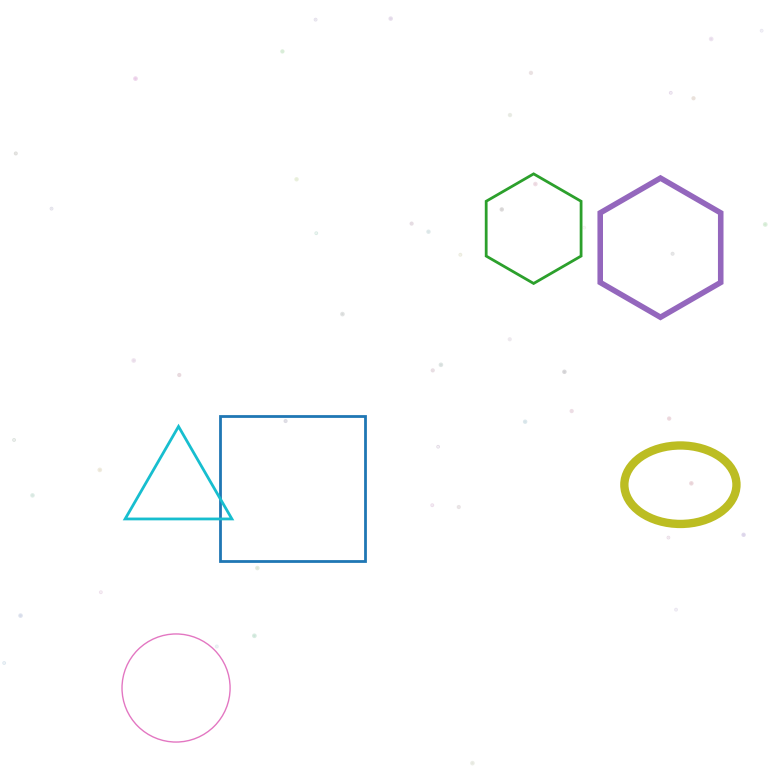[{"shape": "square", "thickness": 1, "radius": 0.47, "center": [0.38, 0.366]}, {"shape": "hexagon", "thickness": 1, "radius": 0.36, "center": [0.693, 0.703]}, {"shape": "hexagon", "thickness": 2, "radius": 0.45, "center": [0.858, 0.678]}, {"shape": "circle", "thickness": 0.5, "radius": 0.35, "center": [0.229, 0.106]}, {"shape": "oval", "thickness": 3, "radius": 0.36, "center": [0.884, 0.37]}, {"shape": "triangle", "thickness": 1, "radius": 0.4, "center": [0.232, 0.366]}]